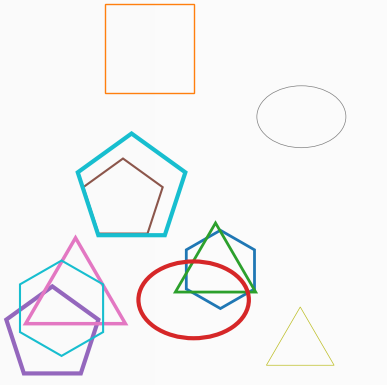[{"shape": "hexagon", "thickness": 2, "radius": 0.51, "center": [0.569, 0.3]}, {"shape": "square", "thickness": 1, "radius": 0.57, "center": [0.385, 0.874]}, {"shape": "triangle", "thickness": 2, "radius": 0.6, "center": [0.556, 0.301]}, {"shape": "oval", "thickness": 3, "radius": 0.71, "center": [0.5, 0.221]}, {"shape": "pentagon", "thickness": 3, "radius": 0.62, "center": [0.135, 0.131]}, {"shape": "pentagon", "thickness": 1.5, "radius": 0.54, "center": [0.317, 0.481]}, {"shape": "triangle", "thickness": 2.5, "radius": 0.74, "center": [0.195, 0.234]}, {"shape": "oval", "thickness": 0.5, "radius": 0.57, "center": [0.778, 0.697]}, {"shape": "triangle", "thickness": 0.5, "radius": 0.5, "center": [0.775, 0.102]}, {"shape": "pentagon", "thickness": 3, "radius": 0.73, "center": [0.34, 0.507]}, {"shape": "hexagon", "thickness": 1.5, "radius": 0.62, "center": [0.159, 0.199]}]